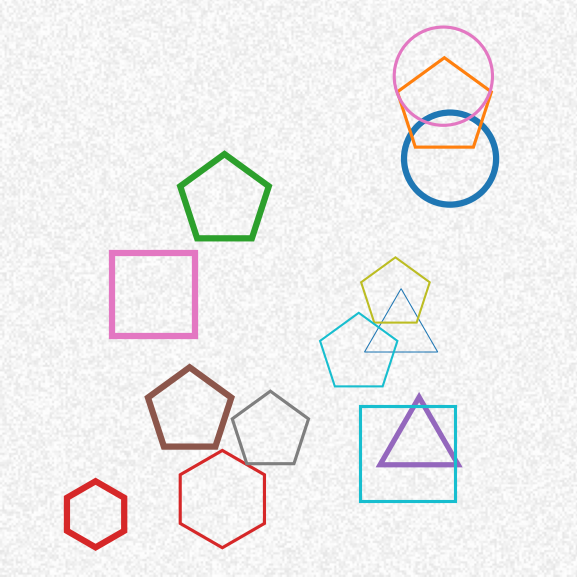[{"shape": "circle", "thickness": 3, "radius": 0.4, "center": [0.779, 0.724]}, {"shape": "triangle", "thickness": 0.5, "radius": 0.37, "center": [0.695, 0.426]}, {"shape": "pentagon", "thickness": 1.5, "radius": 0.43, "center": [0.769, 0.814]}, {"shape": "pentagon", "thickness": 3, "radius": 0.4, "center": [0.389, 0.652]}, {"shape": "hexagon", "thickness": 3, "radius": 0.29, "center": [0.166, 0.109]}, {"shape": "hexagon", "thickness": 1.5, "radius": 0.42, "center": [0.385, 0.135]}, {"shape": "triangle", "thickness": 2.5, "radius": 0.39, "center": [0.726, 0.233]}, {"shape": "pentagon", "thickness": 3, "radius": 0.38, "center": [0.328, 0.287]}, {"shape": "circle", "thickness": 1.5, "radius": 0.43, "center": [0.768, 0.867]}, {"shape": "square", "thickness": 3, "radius": 0.36, "center": [0.266, 0.489]}, {"shape": "pentagon", "thickness": 1.5, "radius": 0.35, "center": [0.468, 0.252]}, {"shape": "pentagon", "thickness": 1, "radius": 0.31, "center": [0.685, 0.491]}, {"shape": "square", "thickness": 1.5, "radius": 0.41, "center": [0.706, 0.214]}, {"shape": "pentagon", "thickness": 1, "radius": 0.35, "center": [0.621, 0.387]}]